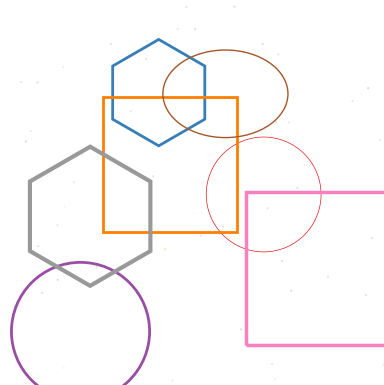[{"shape": "circle", "thickness": 0.5, "radius": 0.75, "center": [0.685, 0.495]}, {"shape": "hexagon", "thickness": 2, "radius": 0.69, "center": [0.412, 0.759]}, {"shape": "circle", "thickness": 2, "radius": 0.9, "center": [0.209, 0.139]}, {"shape": "square", "thickness": 2, "radius": 0.87, "center": [0.442, 0.573]}, {"shape": "oval", "thickness": 1, "radius": 0.81, "center": [0.586, 0.756]}, {"shape": "square", "thickness": 2.5, "radius": 0.99, "center": [0.838, 0.304]}, {"shape": "hexagon", "thickness": 3, "radius": 0.9, "center": [0.234, 0.438]}]